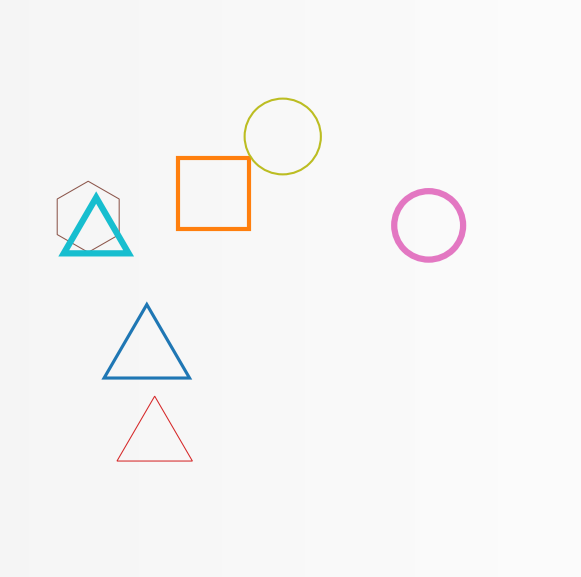[{"shape": "triangle", "thickness": 1.5, "radius": 0.42, "center": [0.253, 0.387]}, {"shape": "square", "thickness": 2, "radius": 0.31, "center": [0.367, 0.664]}, {"shape": "triangle", "thickness": 0.5, "radius": 0.37, "center": [0.266, 0.238]}, {"shape": "hexagon", "thickness": 0.5, "radius": 0.31, "center": [0.152, 0.624]}, {"shape": "circle", "thickness": 3, "radius": 0.3, "center": [0.737, 0.609]}, {"shape": "circle", "thickness": 1, "radius": 0.33, "center": [0.486, 0.763]}, {"shape": "triangle", "thickness": 3, "radius": 0.32, "center": [0.165, 0.593]}]